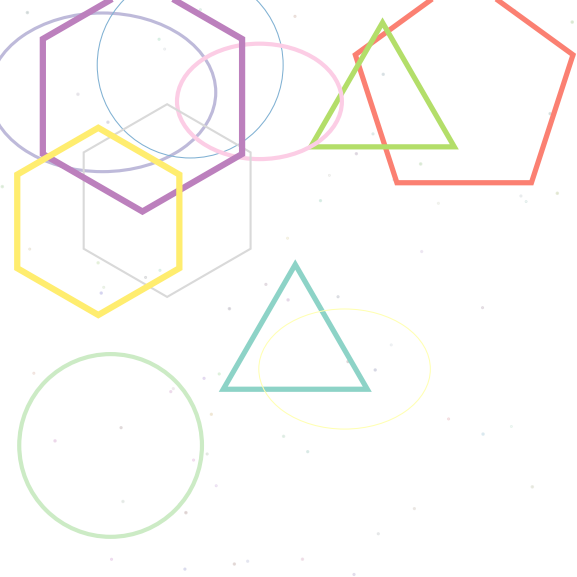[{"shape": "triangle", "thickness": 2.5, "radius": 0.72, "center": [0.511, 0.397]}, {"shape": "oval", "thickness": 0.5, "radius": 0.74, "center": [0.597, 0.36]}, {"shape": "oval", "thickness": 1.5, "radius": 0.98, "center": [0.177, 0.839]}, {"shape": "pentagon", "thickness": 2.5, "radius": 0.99, "center": [0.804, 0.843]}, {"shape": "circle", "thickness": 0.5, "radius": 0.8, "center": [0.329, 0.887]}, {"shape": "triangle", "thickness": 2.5, "radius": 0.72, "center": [0.662, 0.817]}, {"shape": "oval", "thickness": 2, "radius": 0.71, "center": [0.449, 0.824]}, {"shape": "hexagon", "thickness": 1, "radius": 0.83, "center": [0.289, 0.652]}, {"shape": "hexagon", "thickness": 3, "radius": 1.0, "center": [0.247, 0.832]}, {"shape": "circle", "thickness": 2, "radius": 0.79, "center": [0.192, 0.228]}, {"shape": "hexagon", "thickness": 3, "radius": 0.81, "center": [0.17, 0.616]}]